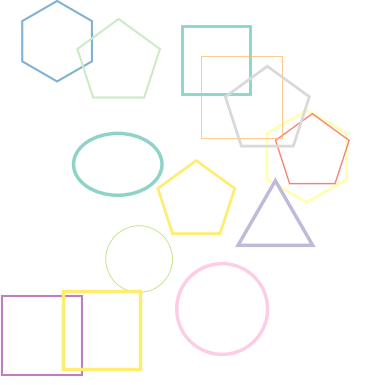[{"shape": "square", "thickness": 2, "radius": 0.44, "center": [0.561, 0.844]}, {"shape": "oval", "thickness": 2.5, "radius": 0.57, "center": [0.306, 0.573]}, {"shape": "hexagon", "thickness": 2, "radius": 0.6, "center": [0.797, 0.594]}, {"shape": "triangle", "thickness": 2.5, "radius": 0.56, "center": [0.715, 0.419]}, {"shape": "pentagon", "thickness": 1, "radius": 0.5, "center": [0.811, 0.604]}, {"shape": "hexagon", "thickness": 1.5, "radius": 0.52, "center": [0.148, 0.893]}, {"shape": "square", "thickness": 0.5, "radius": 0.53, "center": [0.627, 0.748]}, {"shape": "circle", "thickness": 0.5, "radius": 0.43, "center": [0.361, 0.327]}, {"shape": "circle", "thickness": 2.5, "radius": 0.59, "center": [0.577, 0.197]}, {"shape": "pentagon", "thickness": 2, "radius": 0.57, "center": [0.694, 0.713]}, {"shape": "square", "thickness": 1.5, "radius": 0.52, "center": [0.109, 0.128]}, {"shape": "pentagon", "thickness": 1.5, "radius": 0.56, "center": [0.308, 0.838]}, {"shape": "square", "thickness": 2.5, "radius": 0.5, "center": [0.264, 0.143]}, {"shape": "pentagon", "thickness": 2, "radius": 0.52, "center": [0.51, 0.478]}]